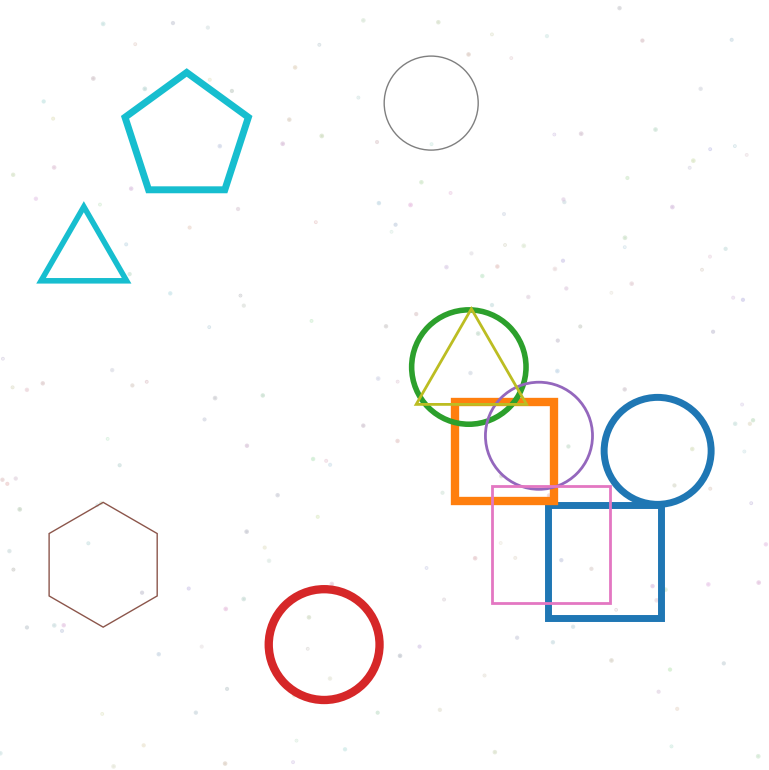[{"shape": "circle", "thickness": 2.5, "radius": 0.35, "center": [0.854, 0.414]}, {"shape": "square", "thickness": 2.5, "radius": 0.37, "center": [0.785, 0.271]}, {"shape": "square", "thickness": 3, "radius": 0.32, "center": [0.655, 0.414]}, {"shape": "circle", "thickness": 2, "radius": 0.37, "center": [0.609, 0.523]}, {"shape": "circle", "thickness": 3, "radius": 0.36, "center": [0.421, 0.163]}, {"shape": "circle", "thickness": 1, "radius": 0.35, "center": [0.7, 0.434]}, {"shape": "hexagon", "thickness": 0.5, "radius": 0.41, "center": [0.134, 0.267]}, {"shape": "square", "thickness": 1, "radius": 0.38, "center": [0.716, 0.293]}, {"shape": "circle", "thickness": 0.5, "radius": 0.31, "center": [0.56, 0.866]}, {"shape": "triangle", "thickness": 1, "radius": 0.41, "center": [0.612, 0.516]}, {"shape": "triangle", "thickness": 2, "radius": 0.32, "center": [0.109, 0.667]}, {"shape": "pentagon", "thickness": 2.5, "radius": 0.42, "center": [0.242, 0.822]}]